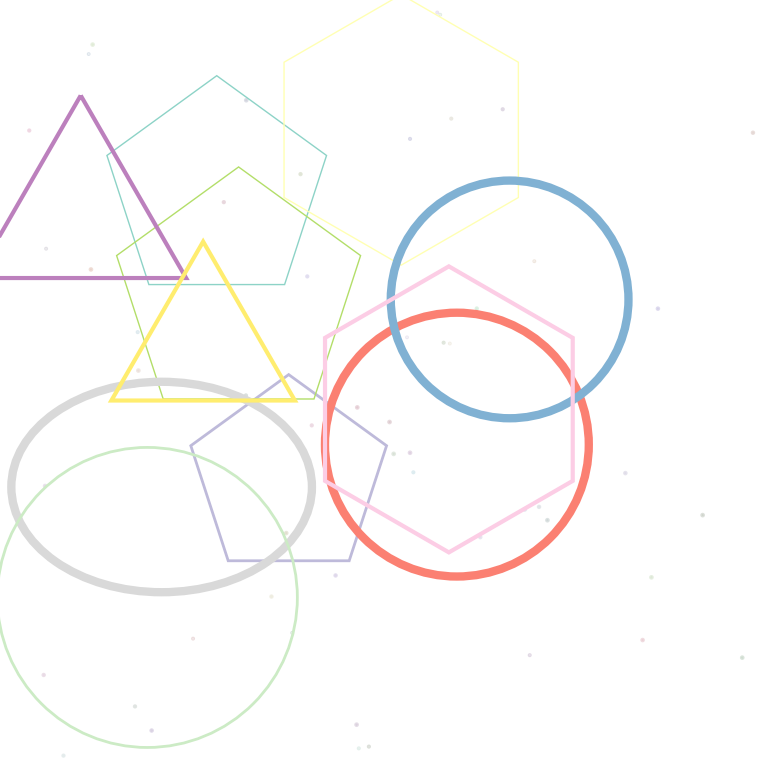[{"shape": "pentagon", "thickness": 0.5, "radius": 0.75, "center": [0.281, 0.752]}, {"shape": "hexagon", "thickness": 0.5, "radius": 0.88, "center": [0.521, 0.831]}, {"shape": "pentagon", "thickness": 1, "radius": 0.67, "center": [0.375, 0.38]}, {"shape": "circle", "thickness": 3, "radius": 0.86, "center": [0.593, 0.423]}, {"shape": "circle", "thickness": 3, "radius": 0.77, "center": [0.662, 0.611]}, {"shape": "pentagon", "thickness": 0.5, "radius": 0.83, "center": [0.31, 0.617]}, {"shape": "hexagon", "thickness": 1.5, "radius": 0.93, "center": [0.583, 0.468]}, {"shape": "oval", "thickness": 3, "radius": 0.98, "center": [0.21, 0.368]}, {"shape": "triangle", "thickness": 1.5, "radius": 0.79, "center": [0.105, 0.718]}, {"shape": "circle", "thickness": 1, "radius": 0.97, "center": [0.191, 0.224]}, {"shape": "triangle", "thickness": 1.5, "radius": 0.69, "center": [0.264, 0.549]}]